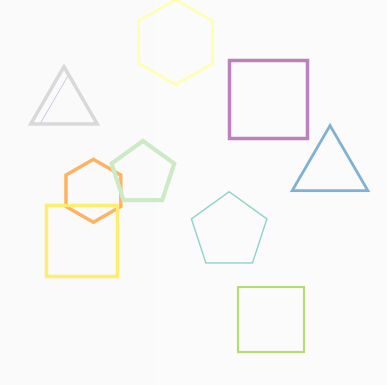[{"shape": "pentagon", "thickness": 1, "radius": 0.51, "center": [0.591, 0.4]}, {"shape": "hexagon", "thickness": 2, "radius": 0.55, "center": [0.453, 0.891]}, {"shape": "triangle", "thickness": 0.5, "radius": 0.42, "center": [0.176, 0.721]}, {"shape": "triangle", "thickness": 2, "radius": 0.56, "center": [0.852, 0.561]}, {"shape": "hexagon", "thickness": 2.5, "radius": 0.41, "center": [0.241, 0.504]}, {"shape": "square", "thickness": 1.5, "radius": 0.42, "center": [0.699, 0.171]}, {"shape": "triangle", "thickness": 2.5, "radius": 0.5, "center": [0.165, 0.728]}, {"shape": "square", "thickness": 2.5, "radius": 0.5, "center": [0.691, 0.742]}, {"shape": "pentagon", "thickness": 3, "radius": 0.43, "center": [0.369, 0.549]}, {"shape": "square", "thickness": 2.5, "radius": 0.46, "center": [0.21, 0.375]}]